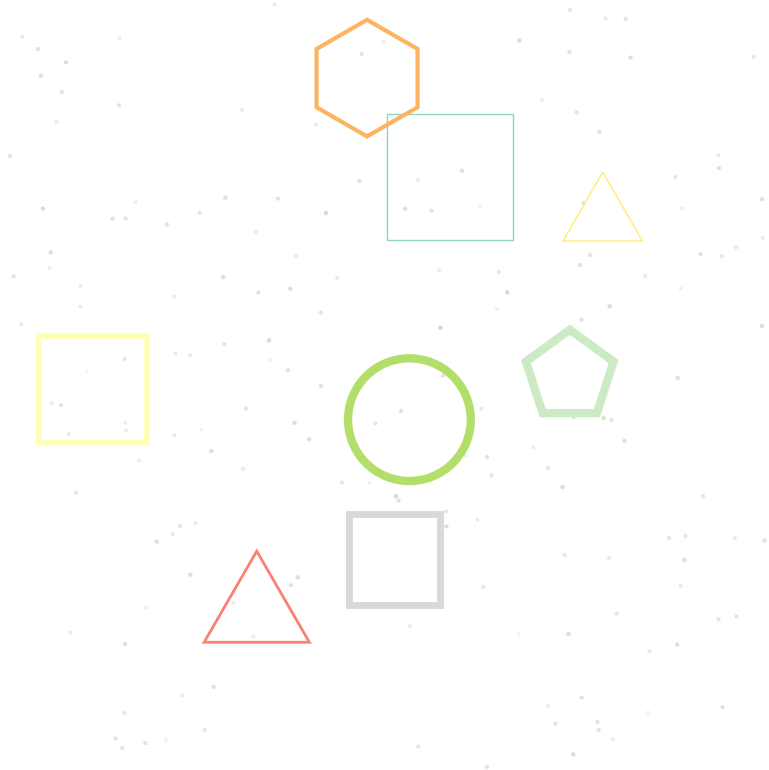[{"shape": "square", "thickness": 0.5, "radius": 0.41, "center": [0.584, 0.77]}, {"shape": "square", "thickness": 2, "radius": 0.35, "center": [0.121, 0.494]}, {"shape": "triangle", "thickness": 1, "radius": 0.39, "center": [0.333, 0.205]}, {"shape": "hexagon", "thickness": 1.5, "radius": 0.38, "center": [0.477, 0.899]}, {"shape": "circle", "thickness": 3, "radius": 0.4, "center": [0.532, 0.455]}, {"shape": "square", "thickness": 2.5, "radius": 0.29, "center": [0.512, 0.273]}, {"shape": "pentagon", "thickness": 3, "radius": 0.3, "center": [0.74, 0.512]}, {"shape": "triangle", "thickness": 0.5, "radius": 0.3, "center": [0.783, 0.717]}]